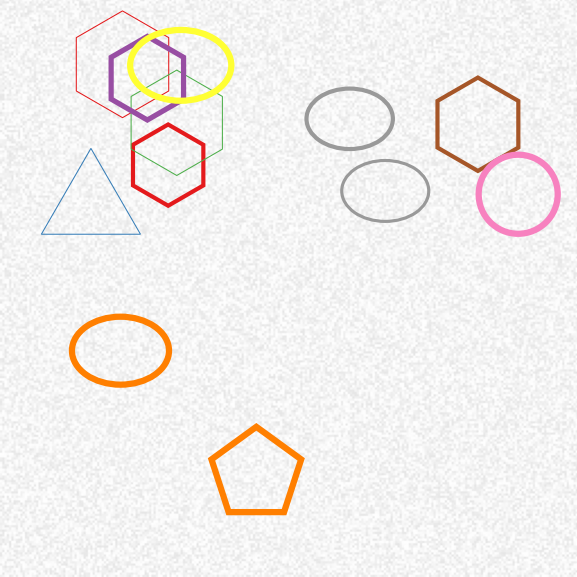[{"shape": "hexagon", "thickness": 2, "radius": 0.35, "center": [0.291, 0.713]}, {"shape": "hexagon", "thickness": 0.5, "radius": 0.46, "center": [0.212, 0.888]}, {"shape": "triangle", "thickness": 0.5, "radius": 0.5, "center": [0.157, 0.643]}, {"shape": "hexagon", "thickness": 0.5, "radius": 0.46, "center": [0.306, 0.787]}, {"shape": "hexagon", "thickness": 2.5, "radius": 0.36, "center": [0.255, 0.864]}, {"shape": "pentagon", "thickness": 3, "radius": 0.41, "center": [0.444, 0.178]}, {"shape": "oval", "thickness": 3, "radius": 0.42, "center": [0.209, 0.392]}, {"shape": "oval", "thickness": 3, "radius": 0.44, "center": [0.313, 0.886]}, {"shape": "hexagon", "thickness": 2, "radius": 0.4, "center": [0.828, 0.784]}, {"shape": "circle", "thickness": 3, "radius": 0.34, "center": [0.897, 0.663]}, {"shape": "oval", "thickness": 2, "radius": 0.37, "center": [0.606, 0.793]}, {"shape": "oval", "thickness": 1.5, "radius": 0.38, "center": [0.667, 0.669]}]